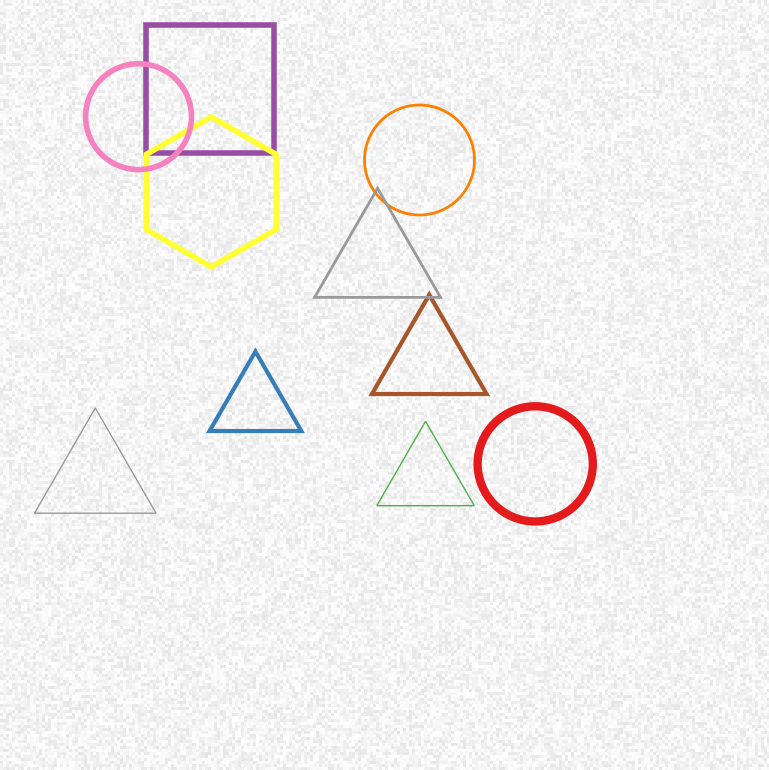[{"shape": "circle", "thickness": 3, "radius": 0.37, "center": [0.695, 0.398]}, {"shape": "triangle", "thickness": 1.5, "radius": 0.34, "center": [0.332, 0.475]}, {"shape": "triangle", "thickness": 0.5, "radius": 0.37, "center": [0.553, 0.38]}, {"shape": "square", "thickness": 2, "radius": 0.42, "center": [0.272, 0.884]}, {"shape": "circle", "thickness": 1, "radius": 0.36, "center": [0.545, 0.792]}, {"shape": "hexagon", "thickness": 2, "radius": 0.49, "center": [0.274, 0.751]}, {"shape": "triangle", "thickness": 1.5, "radius": 0.43, "center": [0.557, 0.531]}, {"shape": "circle", "thickness": 2, "radius": 0.34, "center": [0.18, 0.849]}, {"shape": "triangle", "thickness": 1, "radius": 0.47, "center": [0.49, 0.661]}, {"shape": "triangle", "thickness": 0.5, "radius": 0.46, "center": [0.124, 0.379]}]